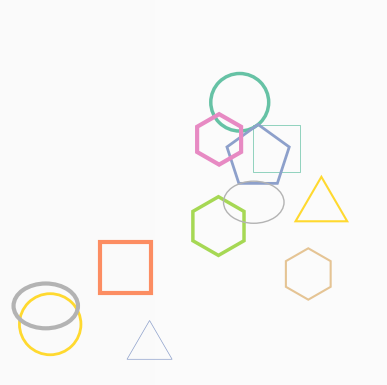[{"shape": "square", "thickness": 0.5, "radius": 0.3, "center": [0.714, 0.614]}, {"shape": "circle", "thickness": 2.5, "radius": 0.37, "center": [0.619, 0.734]}, {"shape": "square", "thickness": 3, "radius": 0.33, "center": [0.324, 0.306]}, {"shape": "triangle", "thickness": 0.5, "radius": 0.34, "center": [0.386, 0.1]}, {"shape": "pentagon", "thickness": 2, "radius": 0.42, "center": [0.666, 0.592]}, {"shape": "hexagon", "thickness": 3, "radius": 0.33, "center": [0.565, 0.638]}, {"shape": "hexagon", "thickness": 2.5, "radius": 0.38, "center": [0.564, 0.413]}, {"shape": "triangle", "thickness": 1.5, "radius": 0.38, "center": [0.829, 0.464]}, {"shape": "circle", "thickness": 2, "radius": 0.4, "center": [0.13, 0.158]}, {"shape": "hexagon", "thickness": 1.5, "radius": 0.33, "center": [0.796, 0.288]}, {"shape": "oval", "thickness": 1, "radius": 0.39, "center": [0.655, 0.475]}, {"shape": "oval", "thickness": 3, "radius": 0.42, "center": [0.118, 0.205]}]